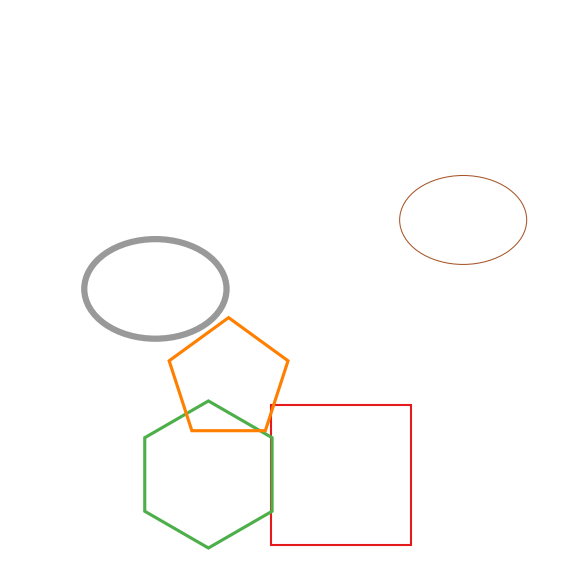[{"shape": "square", "thickness": 1, "radius": 0.6, "center": [0.59, 0.177]}, {"shape": "hexagon", "thickness": 1.5, "radius": 0.64, "center": [0.361, 0.178]}, {"shape": "pentagon", "thickness": 1.5, "radius": 0.54, "center": [0.396, 0.341]}, {"shape": "oval", "thickness": 0.5, "radius": 0.55, "center": [0.802, 0.618]}, {"shape": "oval", "thickness": 3, "radius": 0.62, "center": [0.269, 0.499]}]